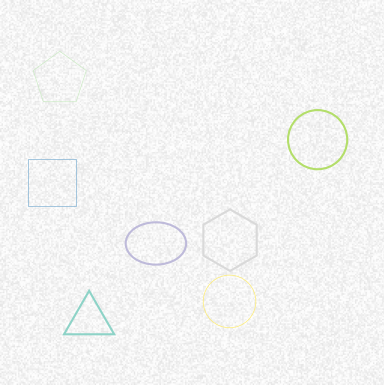[{"shape": "triangle", "thickness": 1.5, "radius": 0.38, "center": [0.231, 0.169]}, {"shape": "oval", "thickness": 1.5, "radius": 0.39, "center": [0.405, 0.368]}, {"shape": "square", "thickness": 0.5, "radius": 0.31, "center": [0.135, 0.526]}, {"shape": "circle", "thickness": 1.5, "radius": 0.38, "center": [0.825, 0.637]}, {"shape": "hexagon", "thickness": 1.5, "radius": 0.4, "center": [0.598, 0.376]}, {"shape": "pentagon", "thickness": 0.5, "radius": 0.36, "center": [0.155, 0.794]}, {"shape": "circle", "thickness": 0.5, "radius": 0.34, "center": [0.596, 0.217]}]